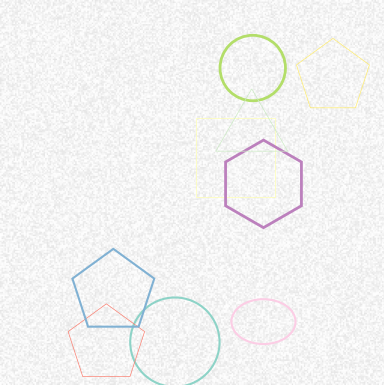[{"shape": "circle", "thickness": 1.5, "radius": 0.58, "center": [0.454, 0.111]}, {"shape": "square", "thickness": 0.5, "radius": 0.51, "center": [0.613, 0.59]}, {"shape": "pentagon", "thickness": 0.5, "radius": 0.52, "center": [0.276, 0.106]}, {"shape": "pentagon", "thickness": 1.5, "radius": 0.56, "center": [0.294, 0.242]}, {"shape": "circle", "thickness": 2, "radius": 0.42, "center": [0.657, 0.823]}, {"shape": "oval", "thickness": 1.5, "radius": 0.42, "center": [0.684, 0.165]}, {"shape": "hexagon", "thickness": 2, "radius": 0.57, "center": [0.684, 0.522]}, {"shape": "triangle", "thickness": 0.5, "radius": 0.54, "center": [0.654, 0.661]}, {"shape": "pentagon", "thickness": 0.5, "radius": 0.5, "center": [0.865, 0.801]}]